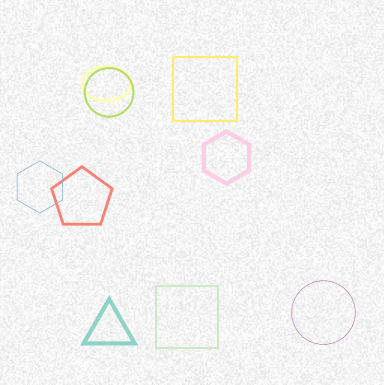[{"shape": "triangle", "thickness": 3, "radius": 0.38, "center": [0.284, 0.146]}, {"shape": "oval", "thickness": 2, "radius": 0.32, "center": [0.277, 0.783]}, {"shape": "pentagon", "thickness": 2, "radius": 0.41, "center": [0.213, 0.484]}, {"shape": "hexagon", "thickness": 0.5, "radius": 0.34, "center": [0.103, 0.514]}, {"shape": "circle", "thickness": 1.5, "radius": 0.32, "center": [0.283, 0.76]}, {"shape": "hexagon", "thickness": 3, "radius": 0.34, "center": [0.588, 0.591]}, {"shape": "circle", "thickness": 0.5, "radius": 0.41, "center": [0.84, 0.188]}, {"shape": "square", "thickness": 1.5, "radius": 0.4, "center": [0.485, 0.177]}, {"shape": "square", "thickness": 1.5, "radius": 0.42, "center": [0.533, 0.769]}]